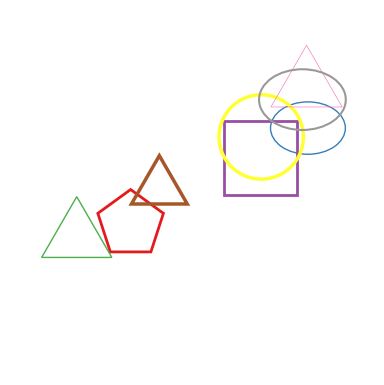[{"shape": "pentagon", "thickness": 2, "radius": 0.45, "center": [0.339, 0.418]}, {"shape": "oval", "thickness": 1, "radius": 0.49, "center": [0.8, 0.667]}, {"shape": "triangle", "thickness": 1, "radius": 0.53, "center": [0.199, 0.384]}, {"shape": "square", "thickness": 2, "radius": 0.48, "center": [0.676, 0.59]}, {"shape": "circle", "thickness": 2.5, "radius": 0.55, "center": [0.678, 0.644]}, {"shape": "triangle", "thickness": 2.5, "radius": 0.42, "center": [0.414, 0.512]}, {"shape": "triangle", "thickness": 0.5, "radius": 0.53, "center": [0.796, 0.776]}, {"shape": "oval", "thickness": 1.5, "radius": 0.56, "center": [0.785, 0.741]}]